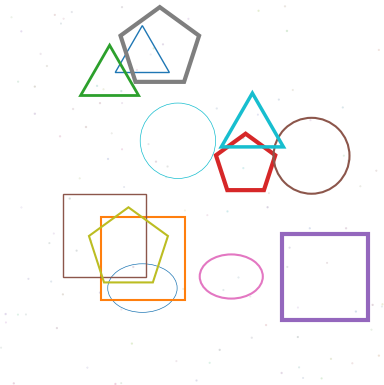[{"shape": "oval", "thickness": 0.5, "radius": 0.45, "center": [0.37, 0.252]}, {"shape": "triangle", "thickness": 1, "radius": 0.41, "center": [0.37, 0.852]}, {"shape": "square", "thickness": 1.5, "radius": 0.54, "center": [0.372, 0.329]}, {"shape": "triangle", "thickness": 2, "radius": 0.44, "center": [0.285, 0.795]}, {"shape": "pentagon", "thickness": 3, "radius": 0.41, "center": [0.638, 0.572]}, {"shape": "square", "thickness": 3, "radius": 0.56, "center": [0.844, 0.282]}, {"shape": "square", "thickness": 1, "radius": 0.54, "center": [0.272, 0.388]}, {"shape": "circle", "thickness": 1.5, "radius": 0.49, "center": [0.809, 0.595]}, {"shape": "oval", "thickness": 1.5, "radius": 0.41, "center": [0.601, 0.282]}, {"shape": "pentagon", "thickness": 3, "radius": 0.54, "center": [0.415, 0.874]}, {"shape": "pentagon", "thickness": 1.5, "radius": 0.54, "center": [0.334, 0.354]}, {"shape": "triangle", "thickness": 2.5, "radius": 0.47, "center": [0.655, 0.665]}, {"shape": "circle", "thickness": 0.5, "radius": 0.49, "center": [0.462, 0.634]}]